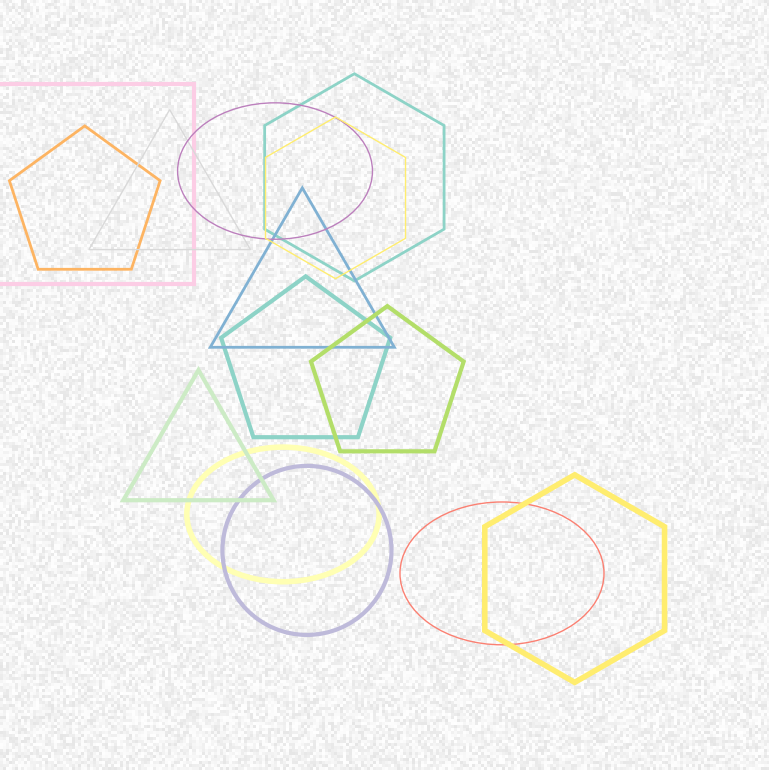[{"shape": "hexagon", "thickness": 1, "radius": 0.67, "center": [0.46, 0.77]}, {"shape": "pentagon", "thickness": 1.5, "radius": 0.58, "center": [0.397, 0.526]}, {"shape": "oval", "thickness": 2, "radius": 0.62, "center": [0.367, 0.332]}, {"shape": "circle", "thickness": 1.5, "radius": 0.55, "center": [0.399, 0.285]}, {"shape": "oval", "thickness": 0.5, "radius": 0.66, "center": [0.652, 0.255]}, {"shape": "triangle", "thickness": 1, "radius": 0.69, "center": [0.393, 0.618]}, {"shape": "pentagon", "thickness": 1, "radius": 0.51, "center": [0.11, 0.734]}, {"shape": "pentagon", "thickness": 1.5, "radius": 0.52, "center": [0.503, 0.498]}, {"shape": "square", "thickness": 1.5, "radius": 0.65, "center": [0.122, 0.761]}, {"shape": "triangle", "thickness": 0.5, "radius": 0.61, "center": [0.22, 0.736]}, {"shape": "oval", "thickness": 0.5, "radius": 0.63, "center": [0.357, 0.778]}, {"shape": "triangle", "thickness": 1.5, "radius": 0.56, "center": [0.258, 0.407]}, {"shape": "hexagon", "thickness": 2, "radius": 0.67, "center": [0.746, 0.249]}, {"shape": "hexagon", "thickness": 0.5, "radius": 0.52, "center": [0.436, 0.743]}]